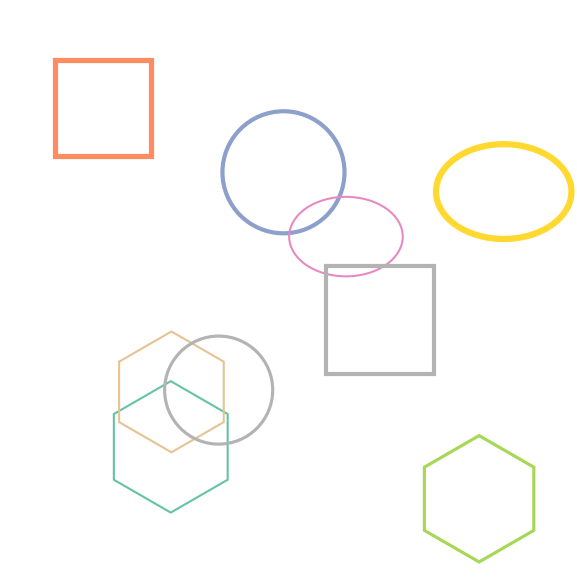[{"shape": "hexagon", "thickness": 1, "radius": 0.57, "center": [0.296, 0.225]}, {"shape": "square", "thickness": 2.5, "radius": 0.41, "center": [0.178, 0.812]}, {"shape": "circle", "thickness": 2, "radius": 0.53, "center": [0.491, 0.701]}, {"shape": "oval", "thickness": 1, "radius": 0.49, "center": [0.599, 0.589]}, {"shape": "hexagon", "thickness": 1.5, "radius": 0.55, "center": [0.83, 0.135]}, {"shape": "oval", "thickness": 3, "radius": 0.59, "center": [0.872, 0.667]}, {"shape": "hexagon", "thickness": 1, "radius": 0.52, "center": [0.297, 0.321]}, {"shape": "square", "thickness": 2, "radius": 0.47, "center": [0.657, 0.444]}, {"shape": "circle", "thickness": 1.5, "radius": 0.47, "center": [0.379, 0.324]}]